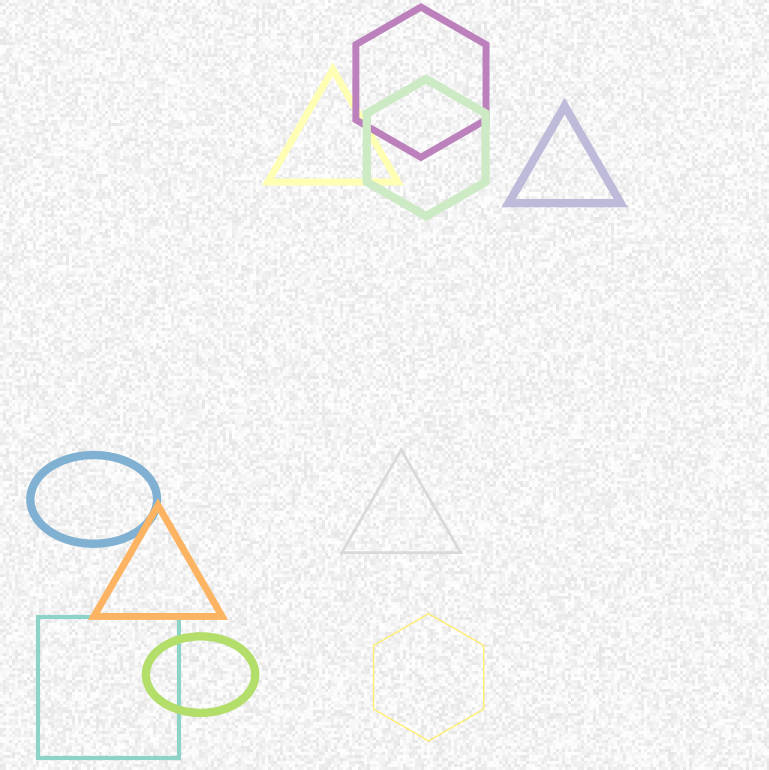[{"shape": "square", "thickness": 1.5, "radius": 0.46, "center": [0.141, 0.107]}, {"shape": "triangle", "thickness": 2.5, "radius": 0.49, "center": [0.432, 0.812]}, {"shape": "triangle", "thickness": 3, "radius": 0.42, "center": [0.733, 0.778]}, {"shape": "oval", "thickness": 3, "radius": 0.41, "center": [0.122, 0.351]}, {"shape": "triangle", "thickness": 2.5, "radius": 0.48, "center": [0.205, 0.248]}, {"shape": "oval", "thickness": 3, "radius": 0.35, "center": [0.26, 0.124]}, {"shape": "triangle", "thickness": 1, "radius": 0.45, "center": [0.521, 0.327]}, {"shape": "hexagon", "thickness": 2.5, "radius": 0.49, "center": [0.547, 0.893]}, {"shape": "hexagon", "thickness": 3, "radius": 0.45, "center": [0.553, 0.808]}, {"shape": "hexagon", "thickness": 0.5, "radius": 0.41, "center": [0.557, 0.12]}]